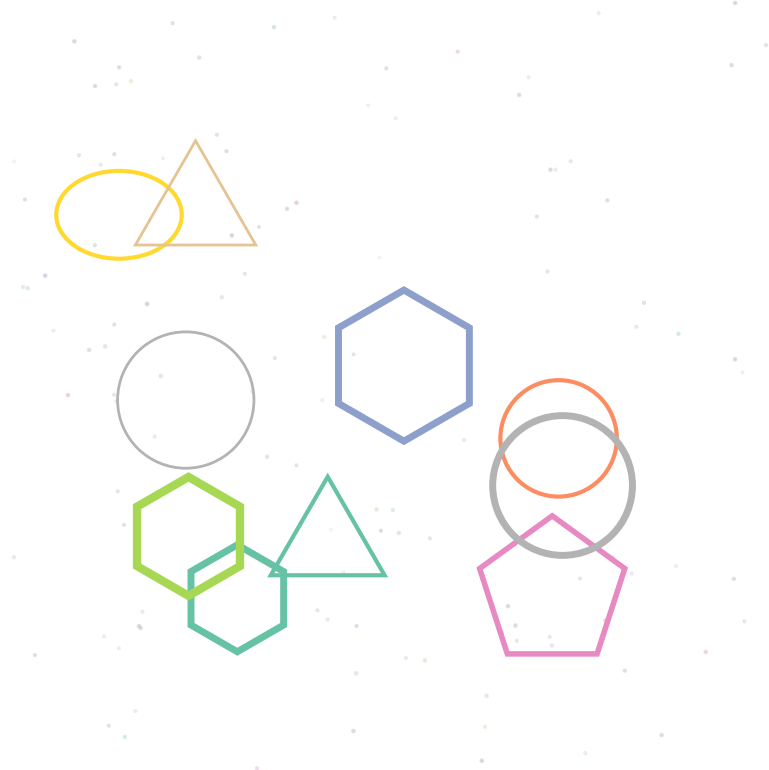[{"shape": "triangle", "thickness": 1.5, "radius": 0.43, "center": [0.426, 0.296]}, {"shape": "hexagon", "thickness": 2.5, "radius": 0.35, "center": [0.308, 0.223]}, {"shape": "circle", "thickness": 1.5, "radius": 0.38, "center": [0.725, 0.431]}, {"shape": "hexagon", "thickness": 2.5, "radius": 0.49, "center": [0.525, 0.525]}, {"shape": "pentagon", "thickness": 2, "radius": 0.5, "center": [0.717, 0.231]}, {"shape": "hexagon", "thickness": 3, "radius": 0.39, "center": [0.245, 0.303]}, {"shape": "oval", "thickness": 1.5, "radius": 0.41, "center": [0.155, 0.721]}, {"shape": "triangle", "thickness": 1, "radius": 0.45, "center": [0.254, 0.727]}, {"shape": "circle", "thickness": 1, "radius": 0.44, "center": [0.241, 0.48]}, {"shape": "circle", "thickness": 2.5, "radius": 0.45, "center": [0.731, 0.37]}]